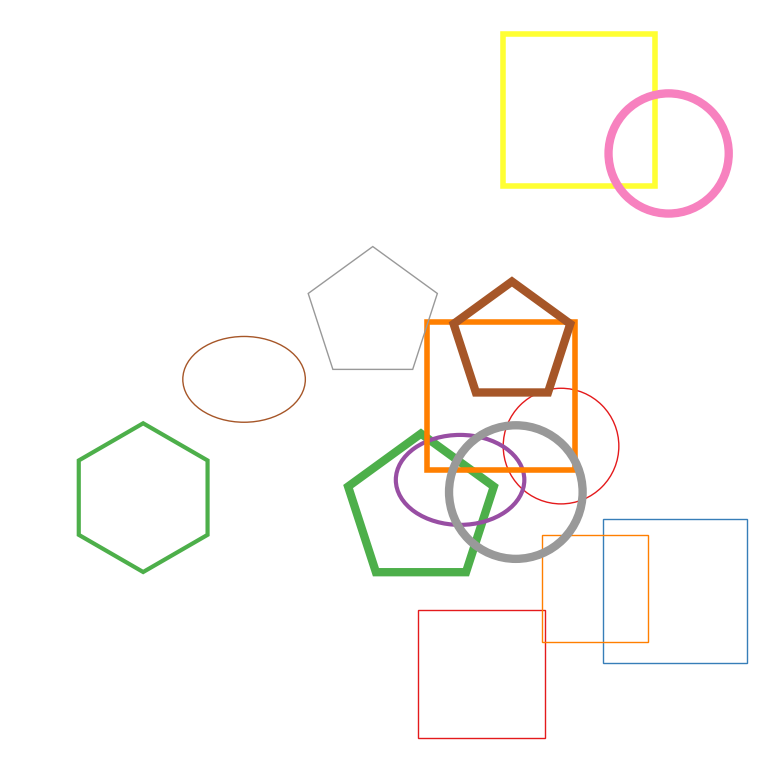[{"shape": "circle", "thickness": 0.5, "radius": 0.38, "center": [0.729, 0.421]}, {"shape": "square", "thickness": 0.5, "radius": 0.41, "center": [0.625, 0.125]}, {"shape": "square", "thickness": 0.5, "radius": 0.47, "center": [0.877, 0.233]}, {"shape": "hexagon", "thickness": 1.5, "radius": 0.48, "center": [0.186, 0.354]}, {"shape": "pentagon", "thickness": 3, "radius": 0.5, "center": [0.547, 0.337]}, {"shape": "oval", "thickness": 1.5, "radius": 0.42, "center": [0.598, 0.377]}, {"shape": "square", "thickness": 2, "radius": 0.48, "center": [0.651, 0.486]}, {"shape": "square", "thickness": 0.5, "radius": 0.35, "center": [0.773, 0.236]}, {"shape": "square", "thickness": 2, "radius": 0.49, "center": [0.752, 0.857]}, {"shape": "pentagon", "thickness": 3, "radius": 0.4, "center": [0.665, 0.555]}, {"shape": "oval", "thickness": 0.5, "radius": 0.4, "center": [0.317, 0.507]}, {"shape": "circle", "thickness": 3, "radius": 0.39, "center": [0.868, 0.801]}, {"shape": "circle", "thickness": 3, "radius": 0.43, "center": [0.67, 0.361]}, {"shape": "pentagon", "thickness": 0.5, "radius": 0.44, "center": [0.484, 0.592]}]